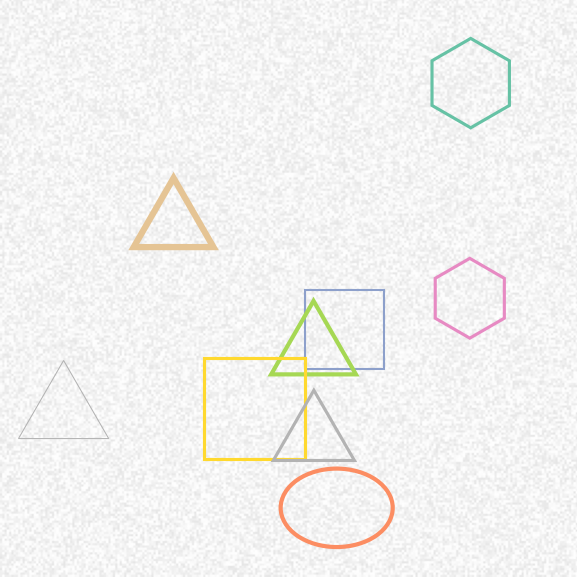[{"shape": "hexagon", "thickness": 1.5, "radius": 0.39, "center": [0.815, 0.855]}, {"shape": "oval", "thickness": 2, "radius": 0.49, "center": [0.583, 0.12]}, {"shape": "square", "thickness": 1, "radius": 0.34, "center": [0.597, 0.429]}, {"shape": "hexagon", "thickness": 1.5, "radius": 0.35, "center": [0.813, 0.483]}, {"shape": "triangle", "thickness": 2, "radius": 0.42, "center": [0.543, 0.393]}, {"shape": "square", "thickness": 1.5, "radius": 0.44, "center": [0.441, 0.292]}, {"shape": "triangle", "thickness": 3, "radius": 0.4, "center": [0.301, 0.611]}, {"shape": "triangle", "thickness": 1.5, "radius": 0.41, "center": [0.543, 0.242]}, {"shape": "triangle", "thickness": 0.5, "radius": 0.45, "center": [0.11, 0.285]}]